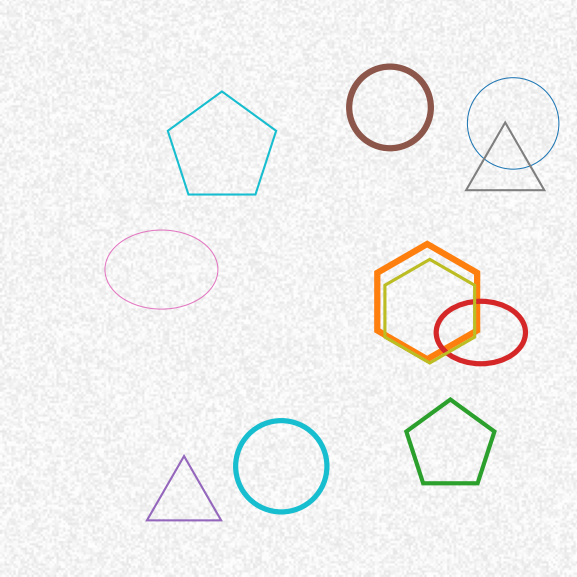[{"shape": "circle", "thickness": 0.5, "radius": 0.4, "center": [0.889, 0.785]}, {"shape": "hexagon", "thickness": 3, "radius": 0.5, "center": [0.74, 0.477]}, {"shape": "pentagon", "thickness": 2, "radius": 0.4, "center": [0.78, 0.227]}, {"shape": "oval", "thickness": 2.5, "radius": 0.39, "center": [0.833, 0.423]}, {"shape": "triangle", "thickness": 1, "radius": 0.37, "center": [0.319, 0.135]}, {"shape": "circle", "thickness": 3, "radius": 0.35, "center": [0.675, 0.813]}, {"shape": "oval", "thickness": 0.5, "radius": 0.49, "center": [0.28, 0.532]}, {"shape": "triangle", "thickness": 1, "radius": 0.39, "center": [0.875, 0.709]}, {"shape": "hexagon", "thickness": 1.5, "radius": 0.45, "center": [0.744, 0.46]}, {"shape": "pentagon", "thickness": 1, "radius": 0.49, "center": [0.384, 0.742]}, {"shape": "circle", "thickness": 2.5, "radius": 0.4, "center": [0.487, 0.192]}]